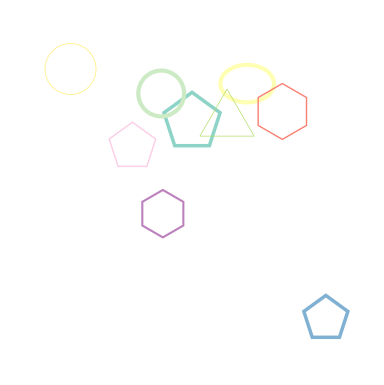[{"shape": "pentagon", "thickness": 2.5, "radius": 0.38, "center": [0.499, 0.684]}, {"shape": "oval", "thickness": 3, "radius": 0.35, "center": [0.642, 0.783]}, {"shape": "hexagon", "thickness": 1, "radius": 0.36, "center": [0.733, 0.71]}, {"shape": "pentagon", "thickness": 2.5, "radius": 0.3, "center": [0.846, 0.173]}, {"shape": "triangle", "thickness": 0.5, "radius": 0.41, "center": [0.59, 0.687]}, {"shape": "pentagon", "thickness": 1, "radius": 0.32, "center": [0.344, 0.619]}, {"shape": "hexagon", "thickness": 1.5, "radius": 0.31, "center": [0.423, 0.445]}, {"shape": "circle", "thickness": 3, "radius": 0.3, "center": [0.419, 0.757]}, {"shape": "circle", "thickness": 0.5, "radius": 0.33, "center": [0.183, 0.821]}]